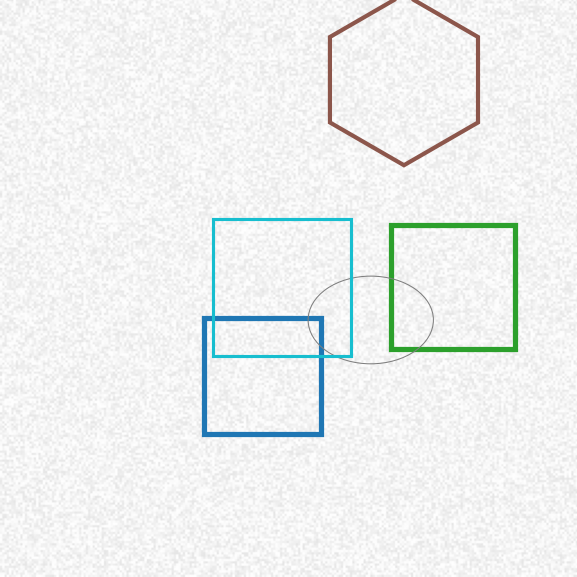[{"shape": "square", "thickness": 2.5, "radius": 0.5, "center": [0.455, 0.348]}, {"shape": "square", "thickness": 2.5, "radius": 0.54, "center": [0.784, 0.502]}, {"shape": "hexagon", "thickness": 2, "radius": 0.74, "center": [0.7, 0.861]}, {"shape": "oval", "thickness": 0.5, "radius": 0.54, "center": [0.642, 0.445]}, {"shape": "square", "thickness": 1.5, "radius": 0.59, "center": [0.488, 0.501]}]